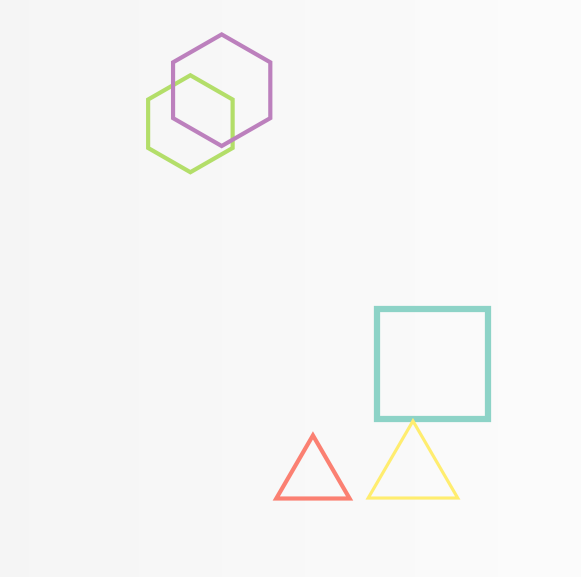[{"shape": "square", "thickness": 3, "radius": 0.48, "center": [0.744, 0.369]}, {"shape": "triangle", "thickness": 2, "radius": 0.36, "center": [0.538, 0.172]}, {"shape": "hexagon", "thickness": 2, "radius": 0.42, "center": [0.328, 0.785]}, {"shape": "hexagon", "thickness": 2, "radius": 0.48, "center": [0.381, 0.843]}, {"shape": "triangle", "thickness": 1.5, "radius": 0.44, "center": [0.71, 0.181]}]